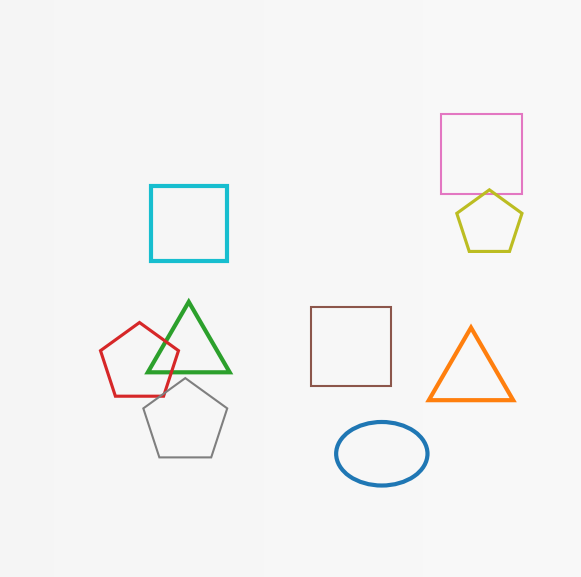[{"shape": "oval", "thickness": 2, "radius": 0.39, "center": [0.657, 0.213]}, {"shape": "triangle", "thickness": 2, "radius": 0.42, "center": [0.81, 0.348]}, {"shape": "triangle", "thickness": 2, "radius": 0.41, "center": [0.325, 0.395]}, {"shape": "pentagon", "thickness": 1.5, "radius": 0.35, "center": [0.24, 0.37]}, {"shape": "square", "thickness": 1, "radius": 0.34, "center": [0.604, 0.398]}, {"shape": "square", "thickness": 1, "radius": 0.35, "center": [0.828, 0.733]}, {"shape": "pentagon", "thickness": 1, "radius": 0.38, "center": [0.319, 0.269]}, {"shape": "pentagon", "thickness": 1.5, "radius": 0.29, "center": [0.842, 0.611]}, {"shape": "square", "thickness": 2, "radius": 0.33, "center": [0.325, 0.612]}]